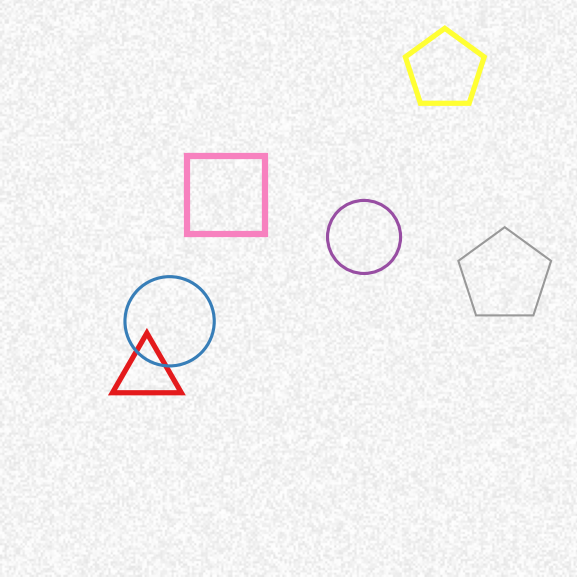[{"shape": "triangle", "thickness": 2.5, "radius": 0.34, "center": [0.254, 0.353]}, {"shape": "circle", "thickness": 1.5, "radius": 0.39, "center": [0.294, 0.443]}, {"shape": "circle", "thickness": 1.5, "radius": 0.32, "center": [0.63, 0.589]}, {"shape": "pentagon", "thickness": 2.5, "radius": 0.36, "center": [0.77, 0.878]}, {"shape": "square", "thickness": 3, "radius": 0.34, "center": [0.392, 0.661]}, {"shape": "pentagon", "thickness": 1, "radius": 0.42, "center": [0.874, 0.521]}]